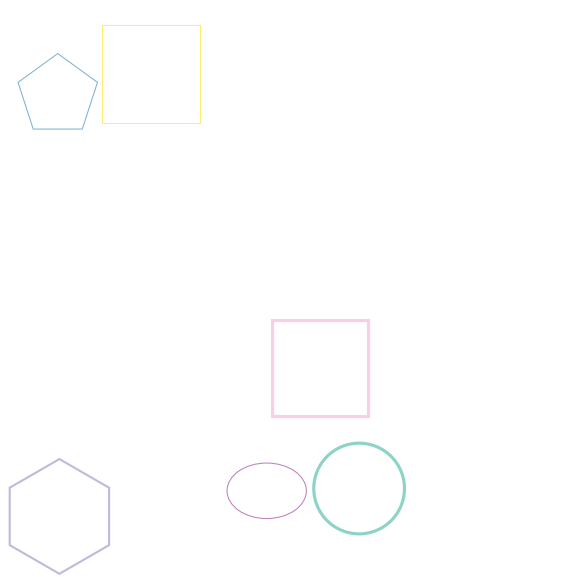[{"shape": "circle", "thickness": 1.5, "radius": 0.39, "center": [0.622, 0.153]}, {"shape": "hexagon", "thickness": 1, "radius": 0.5, "center": [0.103, 0.105]}, {"shape": "pentagon", "thickness": 0.5, "radius": 0.36, "center": [0.1, 0.834]}, {"shape": "square", "thickness": 1.5, "radius": 0.41, "center": [0.554, 0.361]}, {"shape": "oval", "thickness": 0.5, "radius": 0.34, "center": [0.462, 0.149]}, {"shape": "square", "thickness": 0.5, "radius": 0.42, "center": [0.261, 0.87]}]